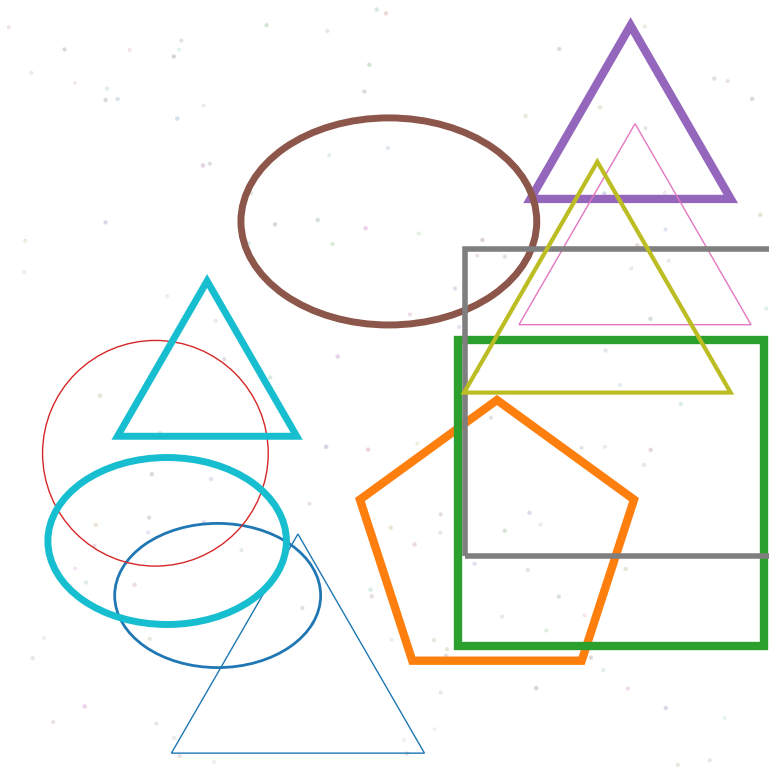[{"shape": "oval", "thickness": 1, "radius": 0.67, "center": [0.283, 0.227]}, {"shape": "triangle", "thickness": 0.5, "radius": 0.95, "center": [0.387, 0.117]}, {"shape": "pentagon", "thickness": 3, "radius": 0.94, "center": [0.645, 0.293]}, {"shape": "square", "thickness": 3, "radius": 0.99, "center": [0.793, 0.36]}, {"shape": "circle", "thickness": 0.5, "radius": 0.73, "center": [0.202, 0.411]}, {"shape": "triangle", "thickness": 3, "radius": 0.75, "center": [0.819, 0.817]}, {"shape": "oval", "thickness": 2.5, "radius": 0.96, "center": [0.505, 0.712]}, {"shape": "triangle", "thickness": 0.5, "radius": 0.87, "center": [0.825, 0.665]}, {"shape": "square", "thickness": 2, "radius": 1.0, "center": [0.804, 0.477]}, {"shape": "triangle", "thickness": 1.5, "radius": 1.0, "center": [0.776, 0.59]}, {"shape": "triangle", "thickness": 2.5, "radius": 0.67, "center": [0.269, 0.501]}, {"shape": "oval", "thickness": 2.5, "radius": 0.77, "center": [0.217, 0.297]}]